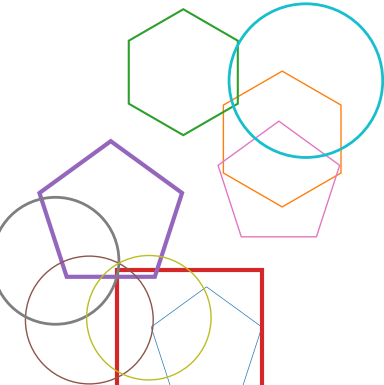[{"shape": "pentagon", "thickness": 0.5, "radius": 0.76, "center": [0.536, 0.104]}, {"shape": "hexagon", "thickness": 1, "radius": 0.88, "center": [0.733, 0.639]}, {"shape": "hexagon", "thickness": 1.5, "radius": 0.82, "center": [0.476, 0.812]}, {"shape": "square", "thickness": 3, "radius": 0.94, "center": [0.493, 0.11]}, {"shape": "pentagon", "thickness": 3, "radius": 0.97, "center": [0.288, 0.439]}, {"shape": "circle", "thickness": 1, "radius": 0.83, "center": [0.232, 0.169]}, {"shape": "pentagon", "thickness": 1, "radius": 0.83, "center": [0.724, 0.519]}, {"shape": "circle", "thickness": 2, "radius": 0.82, "center": [0.144, 0.323]}, {"shape": "circle", "thickness": 1, "radius": 0.81, "center": [0.387, 0.175]}, {"shape": "circle", "thickness": 2, "radius": 1.0, "center": [0.794, 0.791]}]